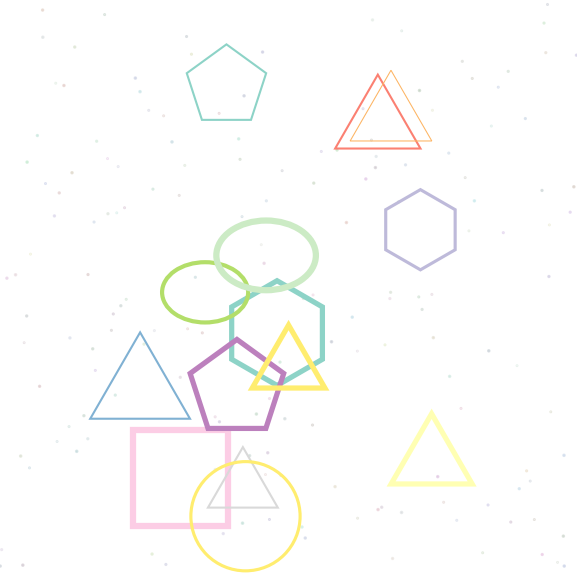[{"shape": "hexagon", "thickness": 2.5, "radius": 0.45, "center": [0.48, 0.422]}, {"shape": "pentagon", "thickness": 1, "radius": 0.36, "center": [0.392, 0.85]}, {"shape": "triangle", "thickness": 2.5, "radius": 0.41, "center": [0.747, 0.202]}, {"shape": "hexagon", "thickness": 1.5, "radius": 0.35, "center": [0.728, 0.601]}, {"shape": "triangle", "thickness": 1, "radius": 0.43, "center": [0.654, 0.785]}, {"shape": "triangle", "thickness": 1, "radius": 0.5, "center": [0.243, 0.324]}, {"shape": "triangle", "thickness": 0.5, "radius": 0.41, "center": [0.677, 0.796]}, {"shape": "oval", "thickness": 2, "radius": 0.37, "center": [0.355, 0.493]}, {"shape": "square", "thickness": 3, "radius": 0.41, "center": [0.313, 0.172]}, {"shape": "triangle", "thickness": 1, "radius": 0.35, "center": [0.421, 0.155]}, {"shape": "pentagon", "thickness": 2.5, "radius": 0.43, "center": [0.41, 0.326]}, {"shape": "oval", "thickness": 3, "radius": 0.43, "center": [0.461, 0.557]}, {"shape": "triangle", "thickness": 2.5, "radius": 0.36, "center": [0.5, 0.364]}, {"shape": "circle", "thickness": 1.5, "radius": 0.47, "center": [0.425, 0.105]}]